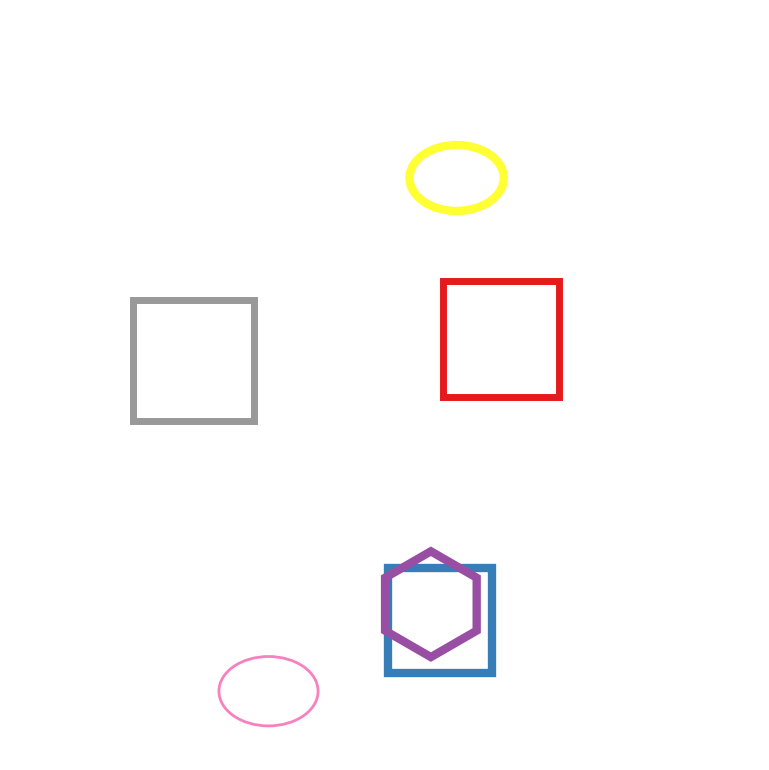[{"shape": "square", "thickness": 2.5, "radius": 0.38, "center": [0.651, 0.56]}, {"shape": "square", "thickness": 3, "radius": 0.34, "center": [0.571, 0.194]}, {"shape": "hexagon", "thickness": 3, "radius": 0.34, "center": [0.56, 0.215]}, {"shape": "oval", "thickness": 3, "radius": 0.31, "center": [0.593, 0.769]}, {"shape": "oval", "thickness": 1, "radius": 0.32, "center": [0.349, 0.102]}, {"shape": "square", "thickness": 2.5, "radius": 0.39, "center": [0.251, 0.532]}]